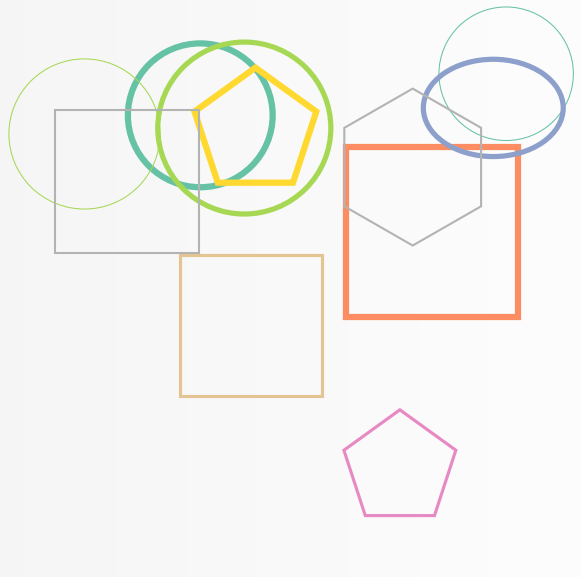[{"shape": "circle", "thickness": 0.5, "radius": 0.58, "center": [0.871, 0.871]}, {"shape": "circle", "thickness": 3, "radius": 0.62, "center": [0.345, 0.799]}, {"shape": "square", "thickness": 3, "radius": 0.74, "center": [0.743, 0.597]}, {"shape": "oval", "thickness": 2.5, "radius": 0.6, "center": [0.849, 0.812]}, {"shape": "pentagon", "thickness": 1.5, "radius": 0.51, "center": [0.688, 0.188]}, {"shape": "circle", "thickness": 0.5, "radius": 0.65, "center": [0.145, 0.767]}, {"shape": "circle", "thickness": 2.5, "radius": 0.74, "center": [0.42, 0.777]}, {"shape": "pentagon", "thickness": 3, "radius": 0.55, "center": [0.439, 0.772]}, {"shape": "square", "thickness": 1.5, "radius": 0.61, "center": [0.431, 0.436]}, {"shape": "hexagon", "thickness": 1, "radius": 0.68, "center": [0.71, 0.71]}, {"shape": "square", "thickness": 1, "radius": 0.62, "center": [0.218, 0.685]}]